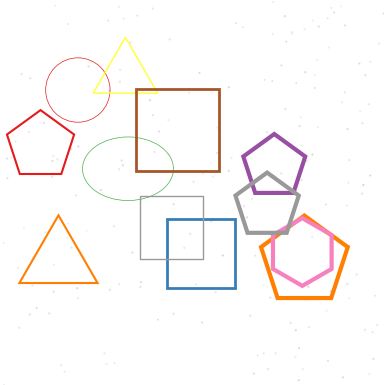[{"shape": "circle", "thickness": 0.5, "radius": 0.42, "center": [0.202, 0.766]}, {"shape": "pentagon", "thickness": 1.5, "radius": 0.46, "center": [0.105, 0.622]}, {"shape": "square", "thickness": 2, "radius": 0.44, "center": [0.523, 0.342]}, {"shape": "oval", "thickness": 0.5, "radius": 0.59, "center": [0.332, 0.562]}, {"shape": "pentagon", "thickness": 3, "radius": 0.42, "center": [0.712, 0.567]}, {"shape": "pentagon", "thickness": 3, "radius": 0.59, "center": [0.791, 0.322]}, {"shape": "triangle", "thickness": 1.5, "radius": 0.59, "center": [0.152, 0.324]}, {"shape": "triangle", "thickness": 1, "radius": 0.48, "center": [0.326, 0.806]}, {"shape": "square", "thickness": 2, "radius": 0.53, "center": [0.461, 0.662]}, {"shape": "hexagon", "thickness": 3, "radius": 0.44, "center": [0.785, 0.345]}, {"shape": "square", "thickness": 1, "radius": 0.41, "center": [0.446, 0.409]}, {"shape": "pentagon", "thickness": 3, "radius": 0.43, "center": [0.694, 0.465]}]